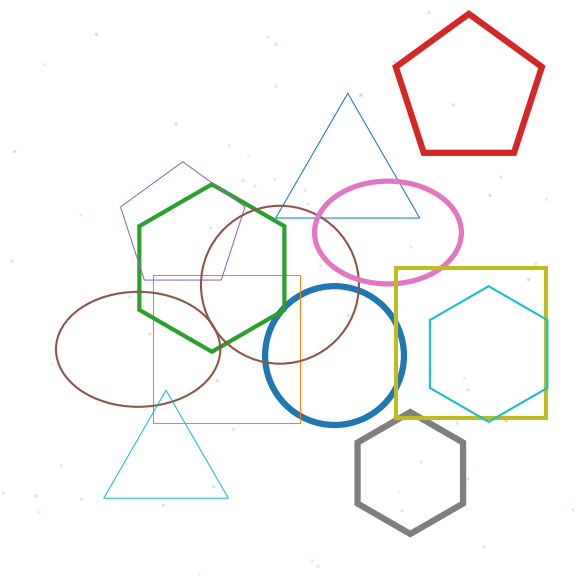[{"shape": "triangle", "thickness": 0.5, "radius": 0.72, "center": [0.602, 0.694]}, {"shape": "circle", "thickness": 3, "radius": 0.6, "center": [0.579, 0.383]}, {"shape": "square", "thickness": 0.5, "radius": 0.64, "center": [0.392, 0.395]}, {"shape": "hexagon", "thickness": 2, "radius": 0.73, "center": [0.367, 0.535]}, {"shape": "pentagon", "thickness": 3, "radius": 0.66, "center": [0.812, 0.842]}, {"shape": "pentagon", "thickness": 0.5, "radius": 0.57, "center": [0.316, 0.606]}, {"shape": "oval", "thickness": 1, "radius": 0.71, "center": [0.239, 0.394]}, {"shape": "circle", "thickness": 1, "radius": 0.68, "center": [0.485, 0.506]}, {"shape": "oval", "thickness": 2.5, "radius": 0.64, "center": [0.672, 0.596]}, {"shape": "hexagon", "thickness": 3, "radius": 0.53, "center": [0.71, 0.18]}, {"shape": "square", "thickness": 2, "radius": 0.65, "center": [0.815, 0.406]}, {"shape": "hexagon", "thickness": 1, "radius": 0.59, "center": [0.846, 0.386]}, {"shape": "triangle", "thickness": 0.5, "radius": 0.62, "center": [0.288, 0.199]}]